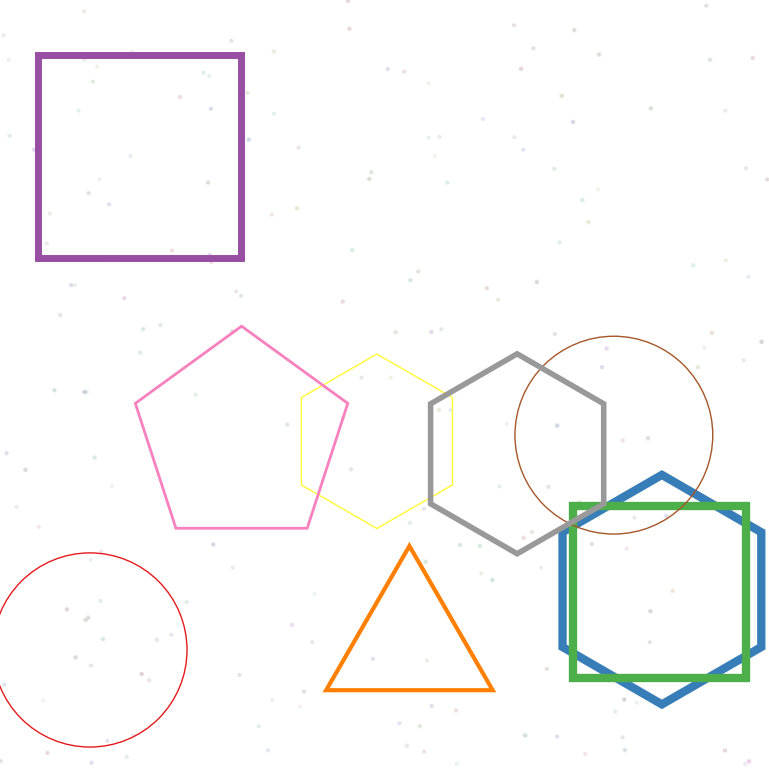[{"shape": "circle", "thickness": 0.5, "radius": 0.63, "center": [0.117, 0.156]}, {"shape": "hexagon", "thickness": 3, "radius": 0.75, "center": [0.86, 0.234]}, {"shape": "square", "thickness": 3, "radius": 0.56, "center": [0.857, 0.231]}, {"shape": "square", "thickness": 2.5, "radius": 0.66, "center": [0.181, 0.797]}, {"shape": "triangle", "thickness": 1.5, "radius": 0.62, "center": [0.532, 0.166]}, {"shape": "hexagon", "thickness": 0.5, "radius": 0.57, "center": [0.489, 0.427]}, {"shape": "circle", "thickness": 0.5, "radius": 0.64, "center": [0.797, 0.435]}, {"shape": "pentagon", "thickness": 1, "radius": 0.73, "center": [0.314, 0.431]}, {"shape": "hexagon", "thickness": 2, "radius": 0.65, "center": [0.672, 0.411]}]